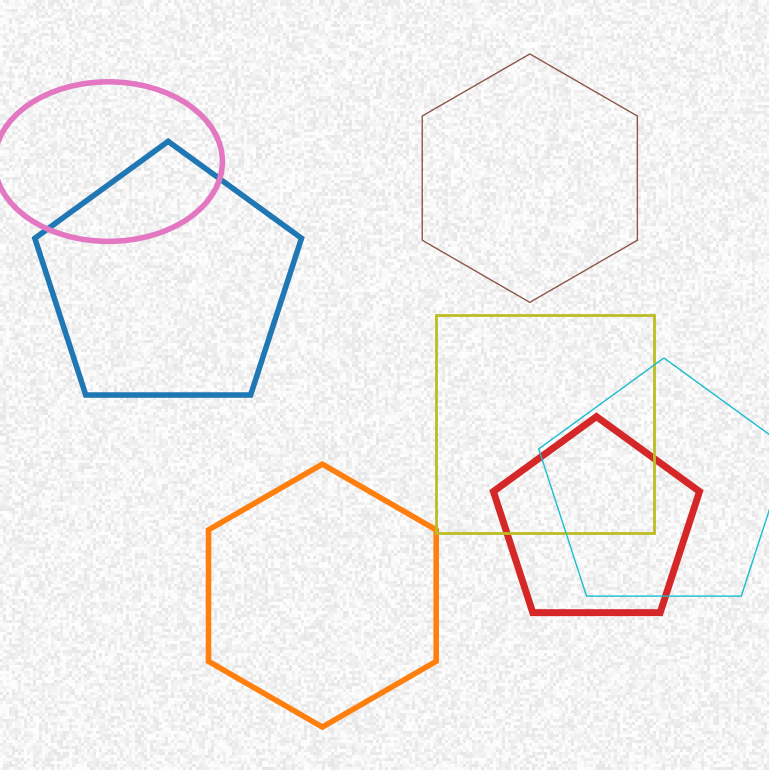[{"shape": "pentagon", "thickness": 2, "radius": 0.91, "center": [0.218, 0.634]}, {"shape": "hexagon", "thickness": 2, "radius": 0.85, "center": [0.419, 0.226]}, {"shape": "pentagon", "thickness": 2.5, "radius": 0.7, "center": [0.775, 0.318]}, {"shape": "hexagon", "thickness": 0.5, "radius": 0.81, "center": [0.688, 0.769]}, {"shape": "oval", "thickness": 2, "radius": 0.74, "center": [0.141, 0.79]}, {"shape": "square", "thickness": 1, "radius": 0.71, "center": [0.708, 0.449]}, {"shape": "pentagon", "thickness": 0.5, "radius": 0.85, "center": [0.862, 0.364]}]